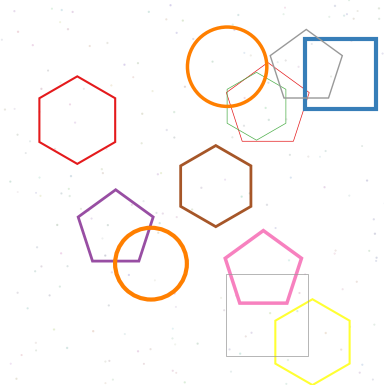[{"shape": "hexagon", "thickness": 1.5, "radius": 0.57, "center": [0.201, 0.688]}, {"shape": "pentagon", "thickness": 0.5, "radius": 0.57, "center": [0.696, 0.725]}, {"shape": "square", "thickness": 3, "radius": 0.46, "center": [0.884, 0.808]}, {"shape": "hexagon", "thickness": 0.5, "radius": 0.44, "center": [0.666, 0.724]}, {"shape": "pentagon", "thickness": 2, "radius": 0.51, "center": [0.3, 0.405]}, {"shape": "circle", "thickness": 2.5, "radius": 0.52, "center": [0.59, 0.827]}, {"shape": "circle", "thickness": 3, "radius": 0.47, "center": [0.392, 0.315]}, {"shape": "hexagon", "thickness": 1.5, "radius": 0.56, "center": [0.812, 0.111]}, {"shape": "hexagon", "thickness": 2, "radius": 0.53, "center": [0.561, 0.517]}, {"shape": "pentagon", "thickness": 2.5, "radius": 0.52, "center": [0.684, 0.297]}, {"shape": "square", "thickness": 0.5, "radius": 0.53, "center": [0.694, 0.182]}, {"shape": "pentagon", "thickness": 1, "radius": 0.49, "center": [0.795, 0.825]}]